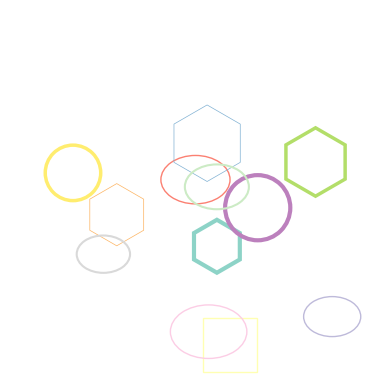[{"shape": "hexagon", "thickness": 3, "radius": 0.34, "center": [0.563, 0.36]}, {"shape": "square", "thickness": 1, "radius": 0.35, "center": [0.598, 0.104]}, {"shape": "oval", "thickness": 1, "radius": 0.37, "center": [0.863, 0.178]}, {"shape": "oval", "thickness": 1, "radius": 0.45, "center": [0.508, 0.533]}, {"shape": "hexagon", "thickness": 0.5, "radius": 0.5, "center": [0.538, 0.628]}, {"shape": "hexagon", "thickness": 0.5, "radius": 0.4, "center": [0.303, 0.442]}, {"shape": "hexagon", "thickness": 2.5, "radius": 0.44, "center": [0.82, 0.579]}, {"shape": "oval", "thickness": 1, "radius": 0.5, "center": [0.542, 0.138]}, {"shape": "oval", "thickness": 1.5, "radius": 0.35, "center": [0.269, 0.34]}, {"shape": "circle", "thickness": 3, "radius": 0.42, "center": [0.669, 0.46]}, {"shape": "oval", "thickness": 1.5, "radius": 0.42, "center": [0.563, 0.515]}, {"shape": "circle", "thickness": 2.5, "radius": 0.36, "center": [0.19, 0.551]}]